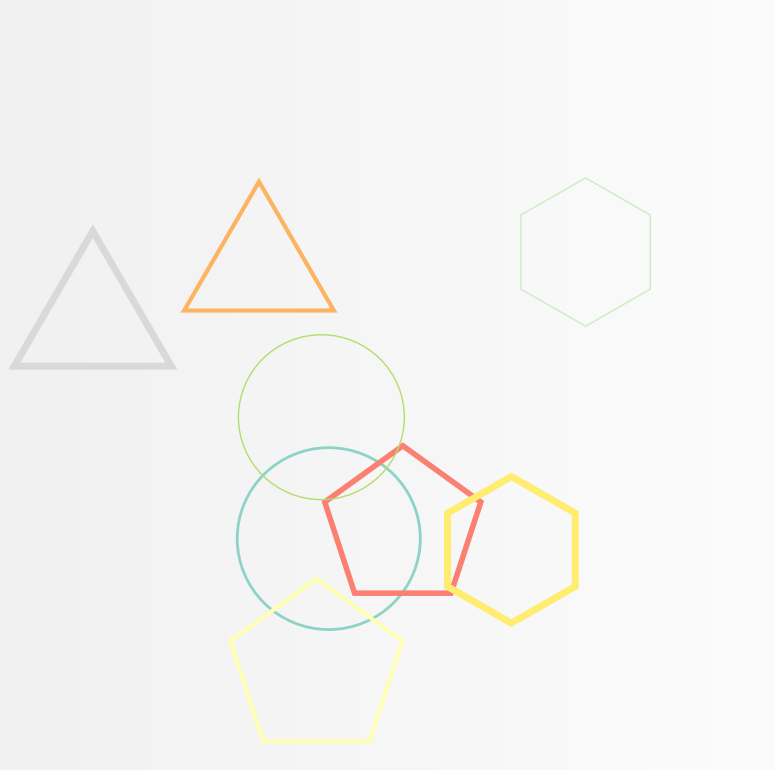[{"shape": "circle", "thickness": 1, "radius": 0.59, "center": [0.424, 0.3]}, {"shape": "pentagon", "thickness": 1.5, "radius": 0.58, "center": [0.408, 0.132]}, {"shape": "pentagon", "thickness": 2, "radius": 0.53, "center": [0.52, 0.315]}, {"shape": "triangle", "thickness": 1.5, "radius": 0.56, "center": [0.334, 0.652]}, {"shape": "circle", "thickness": 0.5, "radius": 0.54, "center": [0.415, 0.458]}, {"shape": "triangle", "thickness": 2.5, "radius": 0.58, "center": [0.12, 0.583]}, {"shape": "hexagon", "thickness": 0.5, "radius": 0.48, "center": [0.756, 0.673]}, {"shape": "hexagon", "thickness": 2.5, "radius": 0.48, "center": [0.66, 0.286]}]